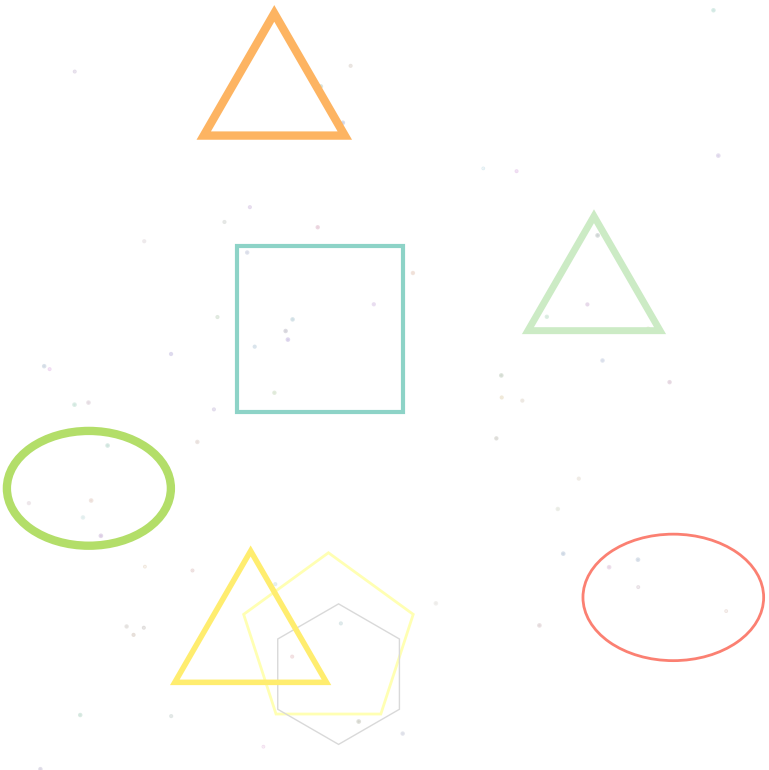[{"shape": "square", "thickness": 1.5, "radius": 0.54, "center": [0.416, 0.573]}, {"shape": "pentagon", "thickness": 1, "radius": 0.58, "center": [0.427, 0.166]}, {"shape": "oval", "thickness": 1, "radius": 0.59, "center": [0.874, 0.224]}, {"shape": "triangle", "thickness": 3, "radius": 0.53, "center": [0.356, 0.877]}, {"shape": "oval", "thickness": 3, "radius": 0.53, "center": [0.115, 0.366]}, {"shape": "hexagon", "thickness": 0.5, "radius": 0.46, "center": [0.44, 0.124]}, {"shape": "triangle", "thickness": 2.5, "radius": 0.5, "center": [0.771, 0.62]}, {"shape": "triangle", "thickness": 2, "radius": 0.57, "center": [0.326, 0.171]}]